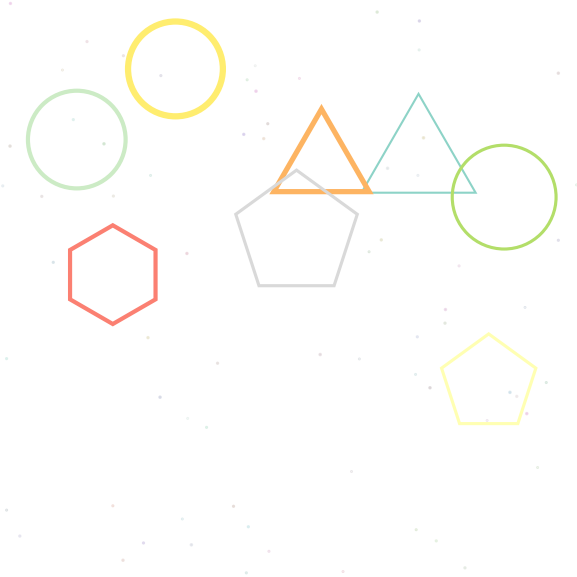[{"shape": "triangle", "thickness": 1, "radius": 0.57, "center": [0.725, 0.723]}, {"shape": "pentagon", "thickness": 1.5, "radius": 0.43, "center": [0.846, 0.335]}, {"shape": "hexagon", "thickness": 2, "radius": 0.43, "center": [0.195, 0.524]}, {"shape": "triangle", "thickness": 2.5, "radius": 0.48, "center": [0.557, 0.715]}, {"shape": "circle", "thickness": 1.5, "radius": 0.45, "center": [0.873, 0.658]}, {"shape": "pentagon", "thickness": 1.5, "radius": 0.55, "center": [0.513, 0.594]}, {"shape": "circle", "thickness": 2, "radius": 0.42, "center": [0.133, 0.757]}, {"shape": "circle", "thickness": 3, "radius": 0.41, "center": [0.304, 0.88]}]